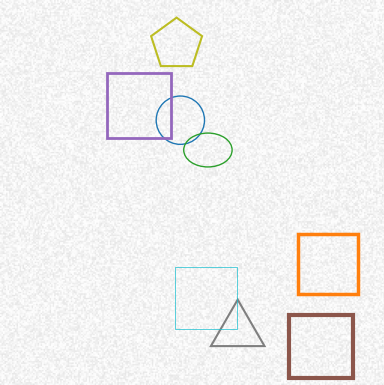[{"shape": "circle", "thickness": 1, "radius": 0.31, "center": [0.468, 0.688]}, {"shape": "square", "thickness": 2.5, "radius": 0.39, "center": [0.851, 0.315]}, {"shape": "oval", "thickness": 1, "radius": 0.31, "center": [0.54, 0.61]}, {"shape": "square", "thickness": 2, "radius": 0.42, "center": [0.362, 0.726]}, {"shape": "square", "thickness": 3, "radius": 0.41, "center": [0.834, 0.1]}, {"shape": "triangle", "thickness": 1.5, "radius": 0.4, "center": [0.617, 0.141]}, {"shape": "pentagon", "thickness": 1.5, "radius": 0.35, "center": [0.459, 0.885]}, {"shape": "square", "thickness": 0.5, "radius": 0.4, "center": [0.536, 0.226]}]